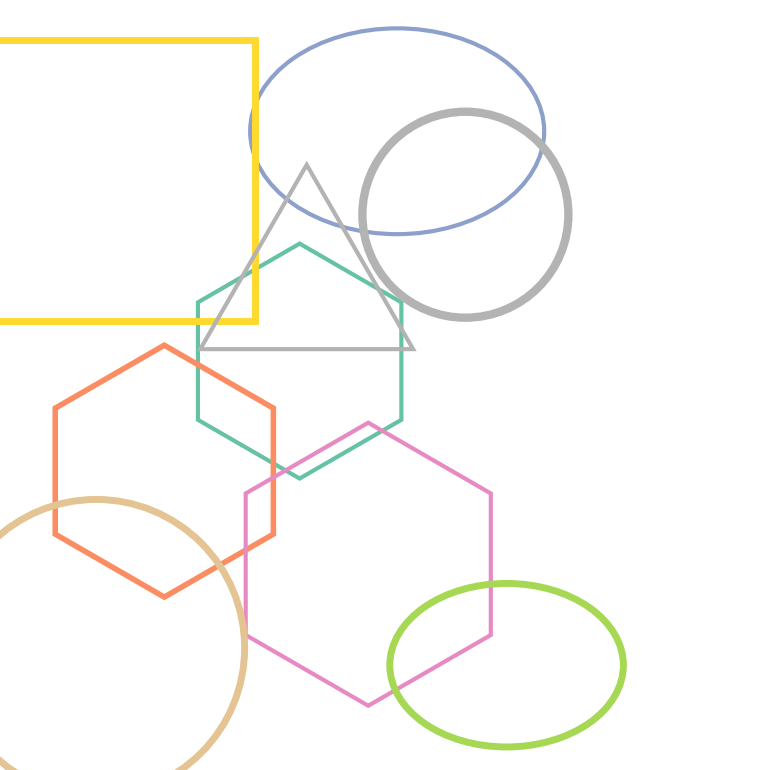[{"shape": "hexagon", "thickness": 1.5, "radius": 0.76, "center": [0.389, 0.531]}, {"shape": "hexagon", "thickness": 2, "radius": 0.82, "center": [0.213, 0.388]}, {"shape": "oval", "thickness": 1.5, "radius": 0.95, "center": [0.516, 0.83]}, {"shape": "hexagon", "thickness": 1.5, "radius": 0.92, "center": [0.478, 0.267]}, {"shape": "oval", "thickness": 2.5, "radius": 0.76, "center": [0.658, 0.136]}, {"shape": "square", "thickness": 2.5, "radius": 0.91, "center": [0.149, 0.765]}, {"shape": "circle", "thickness": 2.5, "radius": 0.96, "center": [0.125, 0.159]}, {"shape": "circle", "thickness": 3, "radius": 0.67, "center": [0.604, 0.721]}, {"shape": "triangle", "thickness": 1.5, "radius": 0.8, "center": [0.398, 0.626]}]